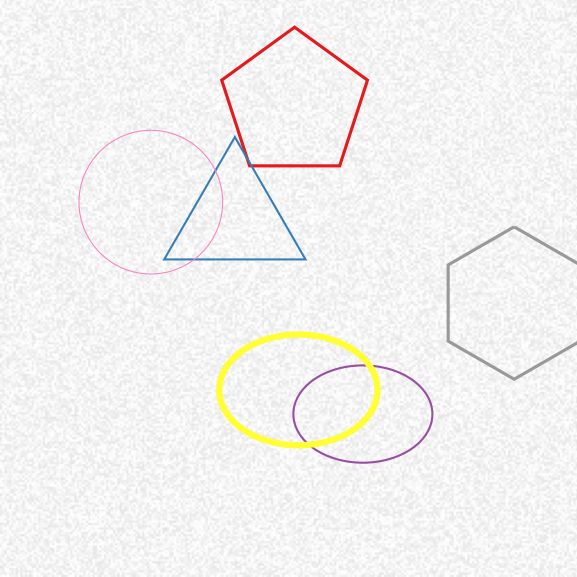[{"shape": "pentagon", "thickness": 1.5, "radius": 0.66, "center": [0.51, 0.819]}, {"shape": "triangle", "thickness": 1, "radius": 0.71, "center": [0.407, 0.621]}, {"shape": "oval", "thickness": 1, "radius": 0.6, "center": [0.628, 0.282]}, {"shape": "oval", "thickness": 3, "radius": 0.69, "center": [0.517, 0.324]}, {"shape": "circle", "thickness": 0.5, "radius": 0.62, "center": [0.261, 0.649]}, {"shape": "hexagon", "thickness": 1.5, "radius": 0.66, "center": [0.89, 0.474]}]